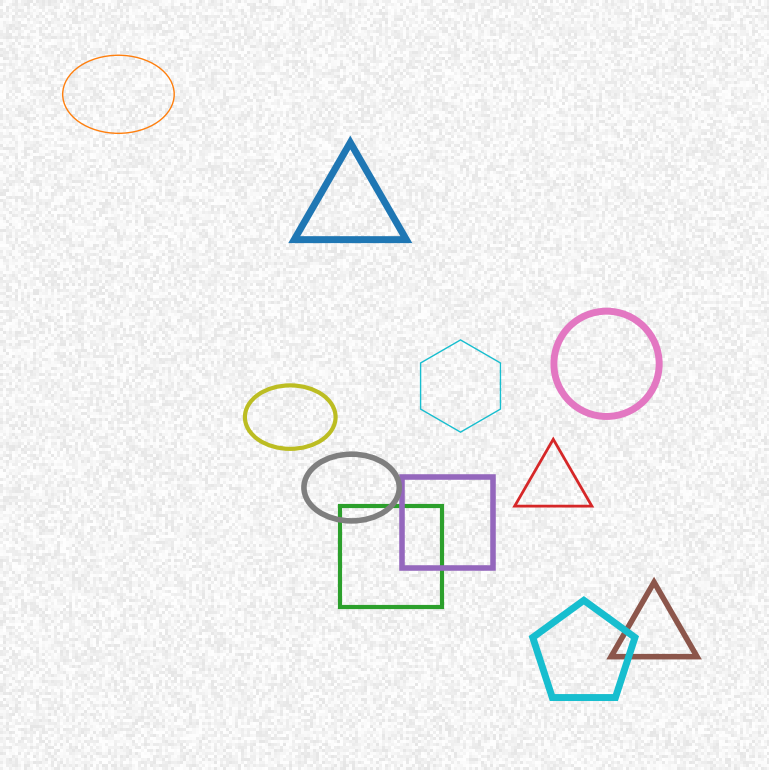[{"shape": "triangle", "thickness": 2.5, "radius": 0.42, "center": [0.455, 0.731]}, {"shape": "oval", "thickness": 0.5, "radius": 0.36, "center": [0.154, 0.878]}, {"shape": "square", "thickness": 1.5, "radius": 0.33, "center": [0.508, 0.277]}, {"shape": "triangle", "thickness": 1, "radius": 0.29, "center": [0.719, 0.372]}, {"shape": "square", "thickness": 2, "radius": 0.3, "center": [0.581, 0.321]}, {"shape": "triangle", "thickness": 2, "radius": 0.32, "center": [0.849, 0.179]}, {"shape": "circle", "thickness": 2.5, "radius": 0.34, "center": [0.788, 0.528]}, {"shape": "oval", "thickness": 2, "radius": 0.31, "center": [0.457, 0.367]}, {"shape": "oval", "thickness": 1.5, "radius": 0.29, "center": [0.377, 0.458]}, {"shape": "pentagon", "thickness": 2.5, "radius": 0.35, "center": [0.758, 0.151]}, {"shape": "hexagon", "thickness": 0.5, "radius": 0.3, "center": [0.598, 0.499]}]